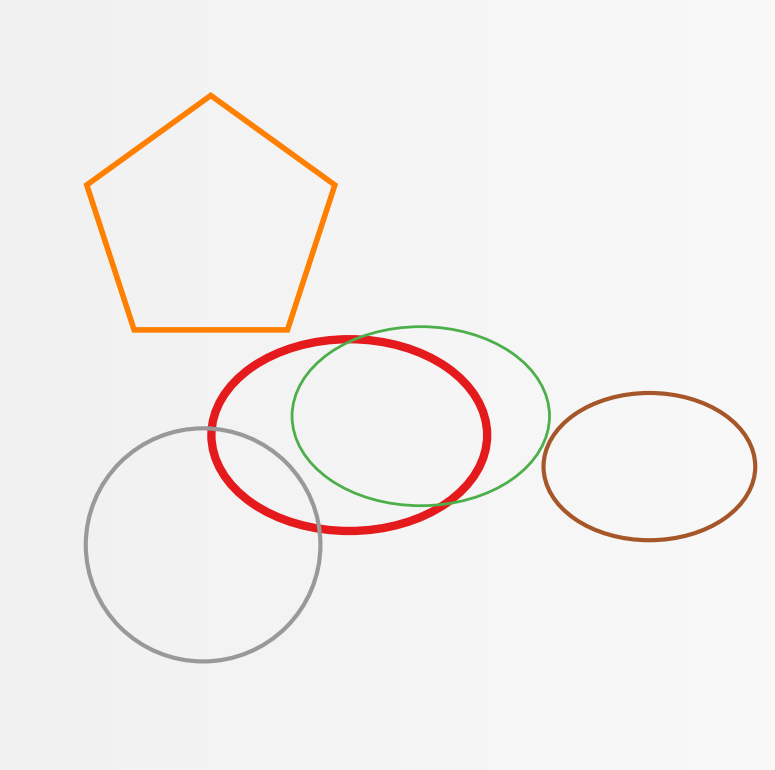[{"shape": "oval", "thickness": 3, "radius": 0.89, "center": [0.451, 0.435]}, {"shape": "oval", "thickness": 1, "radius": 0.83, "center": [0.543, 0.459]}, {"shape": "pentagon", "thickness": 2, "radius": 0.84, "center": [0.272, 0.708]}, {"shape": "oval", "thickness": 1.5, "radius": 0.68, "center": [0.838, 0.394]}, {"shape": "circle", "thickness": 1.5, "radius": 0.76, "center": [0.262, 0.292]}]